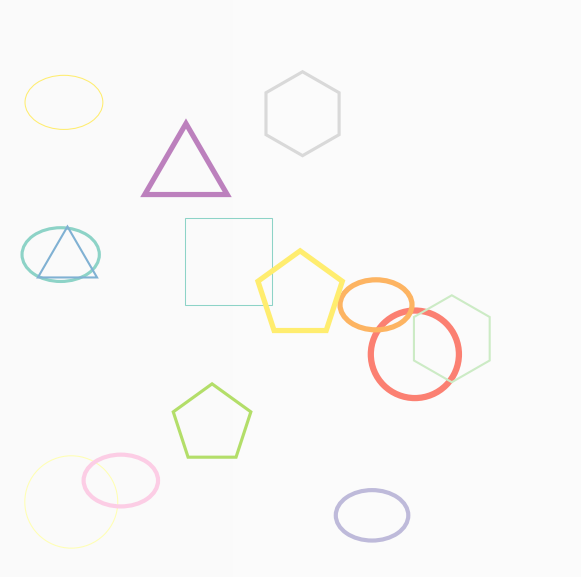[{"shape": "square", "thickness": 0.5, "radius": 0.38, "center": [0.393, 0.546]}, {"shape": "oval", "thickness": 1.5, "radius": 0.33, "center": [0.104, 0.558]}, {"shape": "circle", "thickness": 0.5, "radius": 0.4, "center": [0.123, 0.13]}, {"shape": "oval", "thickness": 2, "radius": 0.31, "center": [0.64, 0.107]}, {"shape": "circle", "thickness": 3, "radius": 0.38, "center": [0.714, 0.386]}, {"shape": "triangle", "thickness": 1, "radius": 0.29, "center": [0.116, 0.548]}, {"shape": "oval", "thickness": 2.5, "radius": 0.31, "center": [0.647, 0.471]}, {"shape": "pentagon", "thickness": 1.5, "radius": 0.35, "center": [0.365, 0.264]}, {"shape": "oval", "thickness": 2, "radius": 0.32, "center": [0.208, 0.167]}, {"shape": "hexagon", "thickness": 1.5, "radius": 0.36, "center": [0.521, 0.802]}, {"shape": "triangle", "thickness": 2.5, "radius": 0.41, "center": [0.32, 0.703]}, {"shape": "hexagon", "thickness": 1, "radius": 0.38, "center": [0.777, 0.413]}, {"shape": "pentagon", "thickness": 2.5, "radius": 0.38, "center": [0.516, 0.488]}, {"shape": "oval", "thickness": 0.5, "radius": 0.33, "center": [0.11, 0.822]}]